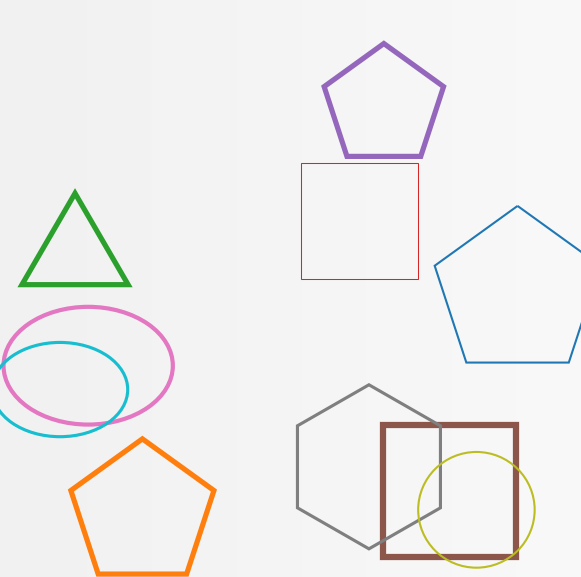[{"shape": "pentagon", "thickness": 1, "radius": 0.75, "center": [0.89, 0.493]}, {"shape": "pentagon", "thickness": 2.5, "radius": 0.65, "center": [0.245, 0.11]}, {"shape": "triangle", "thickness": 2.5, "radius": 0.53, "center": [0.129, 0.559]}, {"shape": "square", "thickness": 0.5, "radius": 0.5, "center": [0.619, 0.616]}, {"shape": "pentagon", "thickness": 2.5, "radius": 0.54, "center": [0.66, 0.816]}, {"shape": "square", "thickness": 3, "radius": 0.57, "center": [0.774, 0.149]}, {"shape": "oval", "thickness": 2, "radius": 0.73, "center": [0.152, 0.366]}, {"shape": "hexagon", "thickness": 1.5, "radius": 0.71, "center": [0.635, 0.191]}, {"shape": "circle", "thickness": 1, "radius": 0.5, "center": [0.82, 0.116]}, {"shape": "oval", "thickness": 1.5, "radius": 0.58, "center": [0.103, 0.325]}]